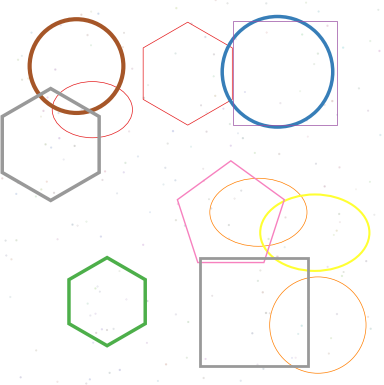[{"shape": "hexagon", "thickness": 0.5, "radius": 0.67, "center": [0.488, 0.809]}, {"shape": "oval", "thickness": 0.5, "radius": 0.52, "center": [0.24, 0.715]}, {"shape": "circle", "thickness": 2.5, "radius": 0.72, "center": [0.721, 0.814]}, {"shape": "hexagon", "thickness": 2.5, "radius": 0.57, "center": [0.278, 0.216]}, {"shape": "square", "thickness": 0.5, "radius": 0.68, "center": [0.741, 0.811]}, {"shape": "circle", "thickness": 0.5, "radius": 0.63, "center": [0.826, 0.156]}, {"shape": "oval", "thickness": 0.5, "radius": 0.63, "center": [0.671, 0.449]}, {"shape": "oval", "thickness": 1.5, "radius": 0.71, "center": [0.818, 0.396]}, {"shape": "circle", "thickness": 3, "radius": 0.61, "center": [0.199, 0.828]}, {"shape": "pentagon", "thickness": 1, "radius": 0.73, "center": [0.6, 0.436]}, {"shape": "hexagon", "thickness": 2.5, "radius": 0.73, "center": [0.132, 0.625]}, {"shape": "square", "thickness": 2, "radius": 0.7, "center": [0.66, 0.19]}]